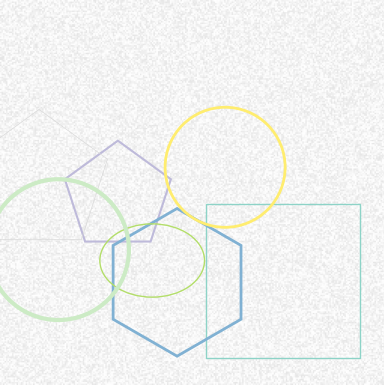[{"shape": "square", "thickness": 1, "radius": 1.0, "center": [0.734, 0.271]}, {"shape": "pentagon", "thickness": 1.5, "radius": 0.72, "center": [0.306, 0.49]}, {"shape": "hexagon", "thickness": 2, "radius": 0.96, "center": [0.46, 0.267]}, {"shape": "oval", "thickness": 1, "radius": 0.68, "center": [0.395, 0.323]}, {"shape": "pentagon", "thickness": 0.5, "radius": 0.94, "center": [0.101, 0.529]}, {"shape": "circle", "thickness": 3, "radius": 0.91, "center": [0.152, 0.352]}, {"shape": "circle", "thickness": 2, "radius": 0.78, "center": [0.585, 0.565]}]